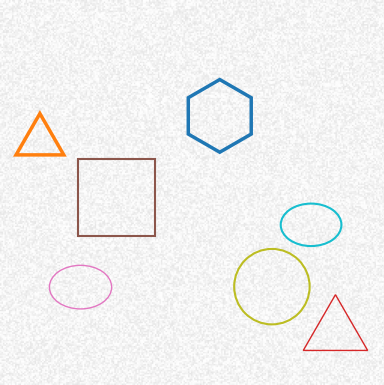[{"shape": "hexagon", "thickness": 2.5, "radius": 0.47, "center": [0.571, 0.699]}, {"shape": "triangle", "thickness": 2.5, "radius": 0.36, "center": [0.104, 0.633]}, {"shape": "triangle", "thickness": 1, "radius": 0.48, "center": [0.871, 0.138]}, {"shape": "square", "thickness": 1.5, "radius": 0.5, "center": [0.302, 0.487]}, {"shape": "oval", "thickness": 1, "radius": 0.4, "center": [0.209, 0.254]}, {"shape": "circle", "thickness": 1.5, "radius": 0.49, "center": [0.706, 0.255]}, {"shape": "oval", "thickness": 1.5, "radius": 0.39, "center": [0.808, 0.416]}]